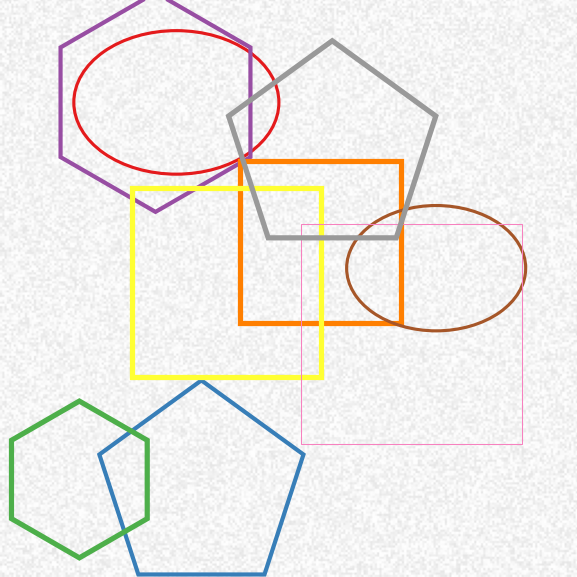[{"shape": "oval", "thickness": 1.5, "radius": 0.89, "center": [0.305, 0.822]}, {"shape": "pentagon", "thickness": 2, "radius": 0.93, "center": [0.349, 0.155]}, {"shape": "hexagon", "thickness": 2.5, "radius": 0.68, "center": [0.137, 0.169]}, {"shape": "hexagon", "thickness": 2, "radius": 0.95, "center": [0.269, 0.822]}, {"shape": "square", "thickness": 2.5, "radius": 0.7, "center": [0.555, 0.581]}, {"shape": "square", "thickness": 2.5, "radius": 0.82, "center": [0.392, 0.51]}, {"shape": "oval", "thickness": 1.5, "radius": 0.78, "center": [0.755, 0.535]}, {"shape": "square", "thickness": 0.5, "radius": 0.95, "center": [0.713, 0.421]}, {"shape": "pentagon", "thickness": 2.5, "radius": 0.94, "center": [0.575, 0.74]}]